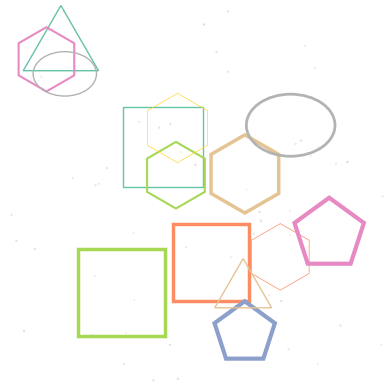[{"shape": "triangle", "thickness": 1, "radius": 0.56, "center": [0.158, 0.873]}, {"shape": "square", "thickness": 1, "radius": 0.52, "center": [0.422, 0.617]}, {"shape": "square", "thickness": 2.5, "radius": 0.5, "center": [0.548, 0.318]}, {"shape": "hexagon", "thickness": 0.5, "radius": 0.43, "center": [0.728, 0.333]}, {"shape": "pentagon", "thickness": 3, "radius": 0.41, "center": [0.636, 0.135]}, {"shape": "pentagon", "thickness": 3, "radius": 0.47, "center": [0.855, 0.392]}, {"shape": "hexagon", "thickness": 1.5, "radius": 0.42, "center": [0.121, 0.846]}, {"shape": "hexagon", "thickness": 1.5, "radius": 0.43, "center": [0.457, 0.545]}, {"shape": "square", "thickness": 2.5, "radius": 0.57, "center": [0.315, 0.239]}, {"shape": "hexagon", "thickness": 0.5, "radius": 0.45, "center": [0.461, 0.668]}, {"shape": "hexagon", "thickness": 2.5, "radius": 0.51, "center": [0.636, 0.548]}, {"shape": "triangle", "thickness": 1, "radius": 0.43, "center": [0.632, 0.243]}, {"shape": "oval", "thickness": 2, "radius": 0.58, "center": [0.755, 0.675]}, {"shape": "oval", "thickness": 1, "radius": 0.41, "center": [0.168, 0.808]}]